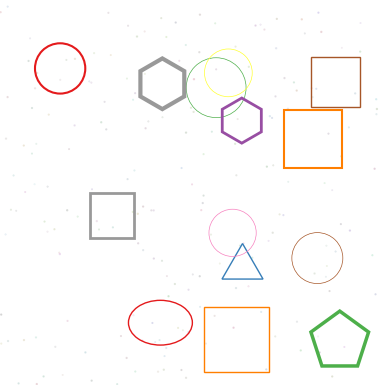[{"shape": "oval", "thickness": 1, "radius": 0.42, "center": [0.417, 0.162]}, {"shape": "circle", "thickness": 1.5, "radius": 0.33, "center": [0.156, 0.822]}, {"shape": "triangle", "thickness": 1, "radius": 0.31, "center": [0.63, 0.306]}, {"shape": "circle", "thickness": 0.5, "radius": 0.39, "center": [0.561, 0.772]}, {"shape": "pentagon", "thickness": 2.5, "radius": 0.39, "center": [0.882, 0.113]}, {"shape": "hexagon", "thickness": 2, "radius": 0.29, "center": [0.628, 0.687]}, {"shape": "square", "thickness": 1.5, "radius": 0.38, "center": [0.813, 0.639]}, {"shape": "square", "thickness": 1, "radius": 0.42, "center": [0.615, 0.119]}, {"shape": "circle", "thickness": 0.5, "radius": 0.31, "center": [0.593, 0.811]}, {"shape": "circle", "thickness": 0.5, "radius": 0.33, "center": [0.824, 0.33]}, {"shape": "square", "thickness": 1, "radius": 0.32, "center": [0.871, 0.787]}, {"shape": "circle", "thickness": 0.5, "radius": 0.31, "center": [0.604, 0.395]}, {"shape": "hexagon", "thickness": 3, "radius": 0.33, "center": [0.422, 0.782]}, {"shape": "square", "thickness": 2, "radius": 0.29, "center": [0.291, 0.44]}]